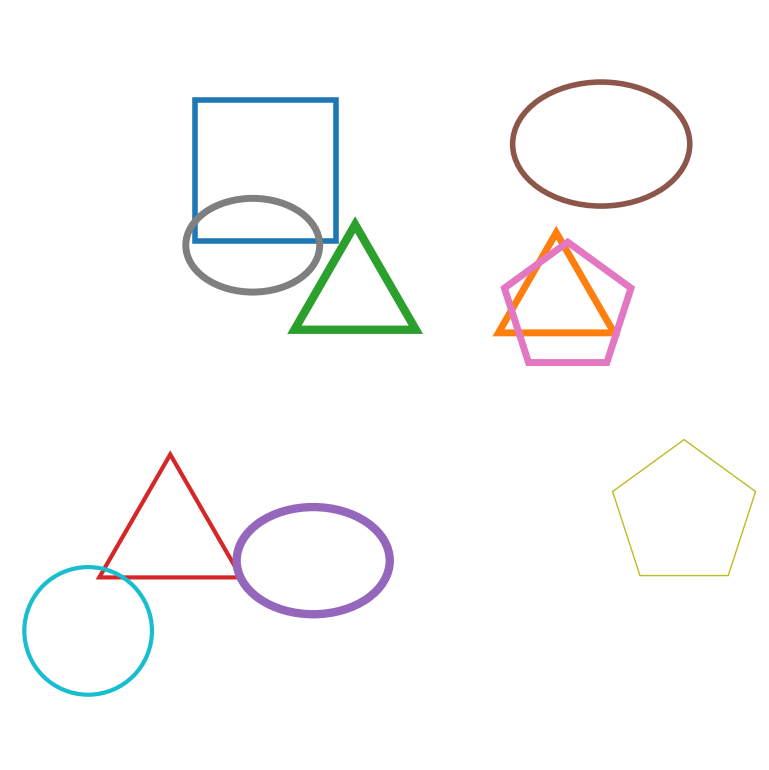[{"shape": "square", "thickness": 2, "radius": 0.46, "center": [0.345, 0.778]}, {"shape": "triangle", "thickness": 2.5, "radius": 0.43, "center": [0.722, 0.611]}, {"shape": "triangle", "thickness": 3, "radius": 0.46, "center": [0.461, 0.617]}, {"shape": "triangle", "thickness": 1.5, "radius": 0.53, "center": [0.221, 0.303]}, {"shape": "oval", "thickness": 3, "radius": 0.5, "center": [0.407, 0.272]}, {"shape": "oval", "thickness": 2, "radius": 0.58, "center": [0.781, 0.813]}, {"shape": "pentagon", "thickness": 2.5, "radius": 0.43, "center": [0.737, 0.599]}, {"shape": "oval", "thickness": 2.5, "radius": 0.43, "center": [0.328, 0.682]}, {"shape": "pentagon", "thickness": 0.5, "radius": 0.49, "center": [0.888, 0.331]}, {"shape": "circle", "thickness": 1.5, "radius": 0.41, "center": [0.114, 0.181]}]